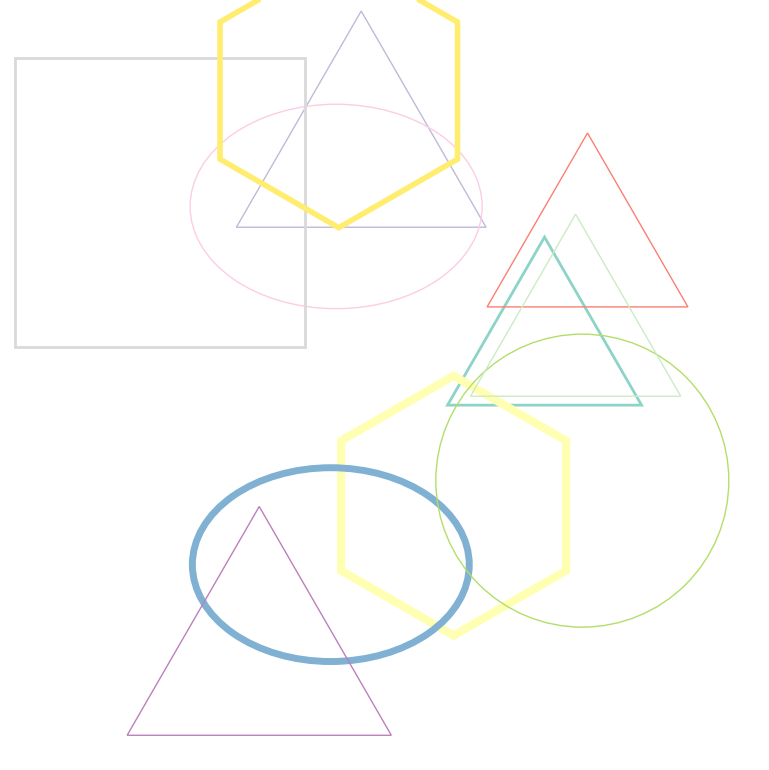[{"shape": "triangle", "thickness": 1, "radius": 0.73, "center": [0.707, 0.547]}, {"shape": "hexagon", "thickness": 3, "radius": 0.84, "center": [0.589, 0.343]}, {"shape": "triangle", "thickness": 0.5, "radius": 0.94, "center": [0.469, 0.798]}, {"shape": "triangle", "thickness": 0.5, "radius": 0.75, "center": [0.763, 0.677]}, {"shape": "oval", "thickness": 2.5, "radius": 0.9, "center": [0.43, 0.267]}, {"shape": "circle", "thickness": 0.5, "radius": 0.95, "center": [0.756, 0.376]}, {"shape": "oval", "thickness": 0.5, "radius": 0.95, "center": [0.437, 0.732]}, {"shape": "square", "thickness": 1, "radius": 0.94, "center": [0.208, 0.737]}, {"shape": "triangle", "thickness": 0.5, "radius": 0.99, "center": [0.337, 0.144]}, {"shape": "triangle", "thickness": 0.5, "radius": 0.79, "center": [0.748, 0.564]}, {"shape": "hexagon", "thickness": 2, "radius": 0.89, "center": [0.44, 0.882]}]